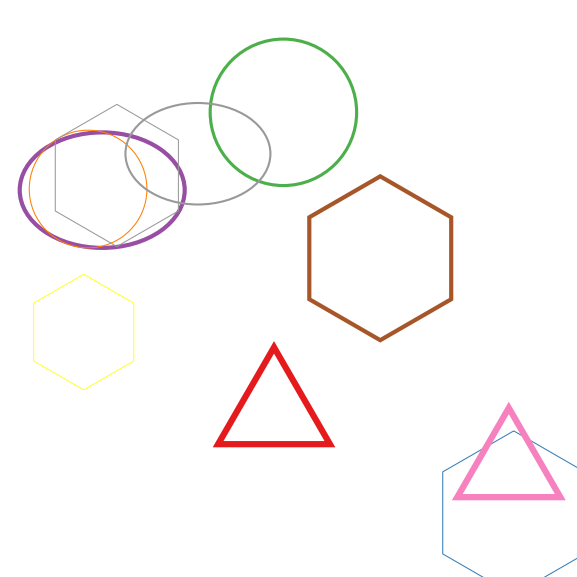[{"shape": "triangle", "thickness": 3, "radius": 0.56, "center": [0.474, 0.286]}, {"shape": "hexagon", "thickness": 0.5, "radius": 0.71, "center": [0.89, 0.111]}, {"shape": "circle", "thickness": 1.5, "radius": 0.63, "center": [0.491, 0.805]}, {"shape": "oval", "thickness": 2, "radius": 0.71, "center": [0.177, 0.67]}, {"shape": "circle", "thickness": 0.5, "radius": 0.51, "center": [0.153, 0.672]}, {"shape": "hexagon", "thickness": 0.5, "radius": 0.5, "center": [0.145, 0.424]}, {"shape": "hexagon", "thickness": 2, "radius": 0.71, "center": [0.658, 0.552]}, {"shape": "triangle", "thickness": 3, "radius": 0.51, "center": [0.881, 0.19]}, {"shape": "oval", "thickness": 1, "radius": 0.63, "center": [0.343, 0.733]}, {"shape": "hexagon", "thickness": 0.5, "radius": 0.62, "center": [0.202, 0.695]}]